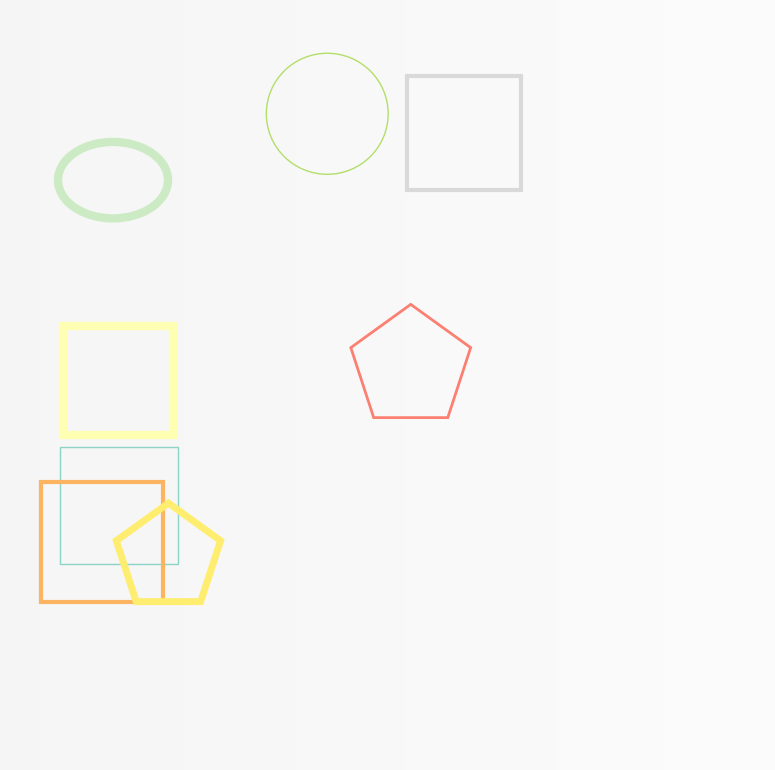[{"shape": "square", "thickness": 0.5, "radius": 0.38, "center": [0.154, 0.344]}, {"shape": "square", "thickness": 3, "radius": 0.36, "center": [0.152, 0.506]}, {"shape": "pentagon", "thickness": 1, "radius": 0.41, "center": [0.53, 0.523]}, {"shape": "square", "thickness": 1.5, "radius": 0.39, "center": [0.131, 0.296]}, {"shape": "circle", "thickness": 0.5, "radius": 0.39, "center": [0.422, 0.852]}, {"shape": "square", "thickness": 1.5, "radius": 0.37, "center": [0.599, 0.828]}, {"shape": "oval", "thickness": 3, "radius": 0.35, "center": [0.146, 0.766]}, {"shape": "pentagon", "thickness": 2.5, "radius": 0.35, "center": [0.217, 0.276]}]